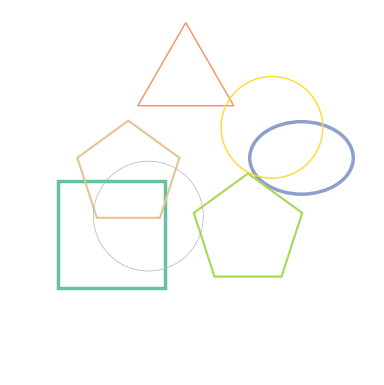[{"shape": "square", "thickness": 2.5, "radius": 0.7, "center": [0.29, 0.391]}, {"shape": "triangle", "thickness": 1, "radius": 0.72, "center": [0.482, 0.797]}, {"shape": "oval", "thickness": 2.5, "radius": 0.67, "center": [0.783, 0.59]}, {"shape": "pentagon", "thickness": 1.5, "radius": 0.74, "center": [0.644, 0.401]}, {"shape": "circle", "thickness": 1, "radius": 0.66, "center": [0.706, 0.669]}, {"shape": "pentagon", "thickness": 1.5, "radius": 0.7, "center": [0.333, 0.547]}, {"shape": "circle", "thickness": 0.5, "radius": 0.71, "center": [0.385, 0.439]}]